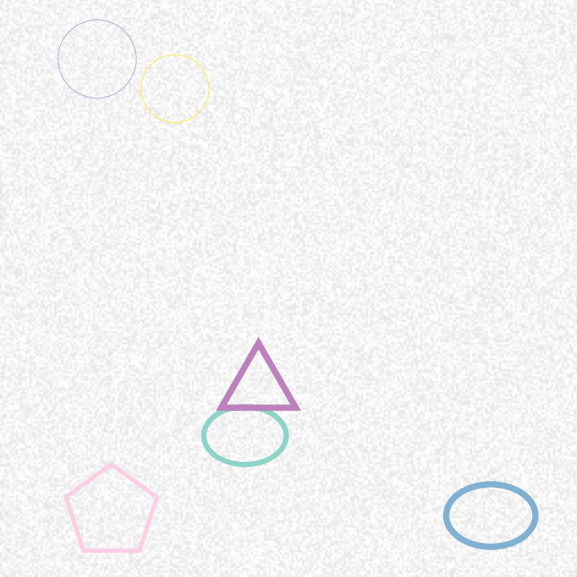[{"shape": "oval", "thickness": 2.5, "radius": 0.36, "center": [0.424, 0.245]}, {"shape": "circle", "thickness": 0.5, "radius": 0.34, "center": [0.168, 0.897]}, {"shape": "oval", "thickness": 3, "radius": 0.39, "center": [0.85, 0.106]}, {"shape": "pentagon", "thickness": 2, "radius": 0.41, "center": [0.193, 0.113]}, {"shape": "triangle", "thickness": 3, "radius": 0.37, "center": [0.448, 0.33]}, {"shape": "circle", "thickness": 0.5, "radius": 0.29, "center": [0.303, 0.846]}]